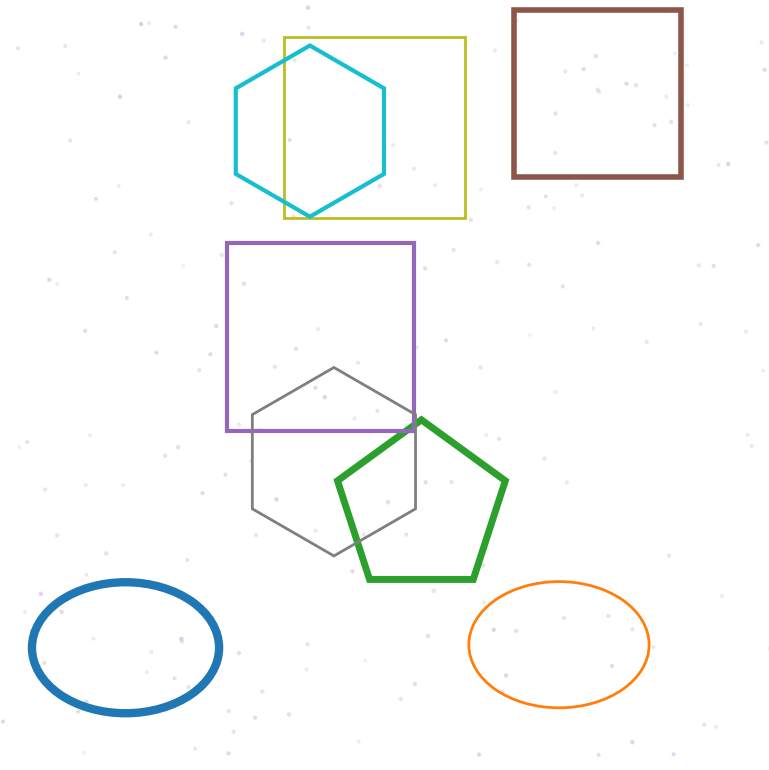[{"shape": "oval", "thickness": 3, "radius": 0.61, "center": [0.163, 0.159]}, {"shape": "oval", "thickness": 1, "radius": 0.59, "center": [0.726, 0.163]}, {"shape": "pentagon", "thickness": 2.5, "radius": 0.57, "center": [0.547, 0.34]}, {"shape": "square", "thickness": 1.5, "radius": 0.61, "center": [0.416, 0.563]}, {"shape": "square", "thickness": 2, "radius": 0.54, "center": [0.776, 0.878]}, {"shape": "hexagon", "thickness": 1, "radius": 0.61, "center": [0.434, 0.4]}, {"shape": "square", "thickness": 1, "radius": 0.59, "center": [0.487, 0.834]}, {"shape": "hexagon", "thickness": 1.5, "radius": 0.56, "center": [0.402, 0.83]}]